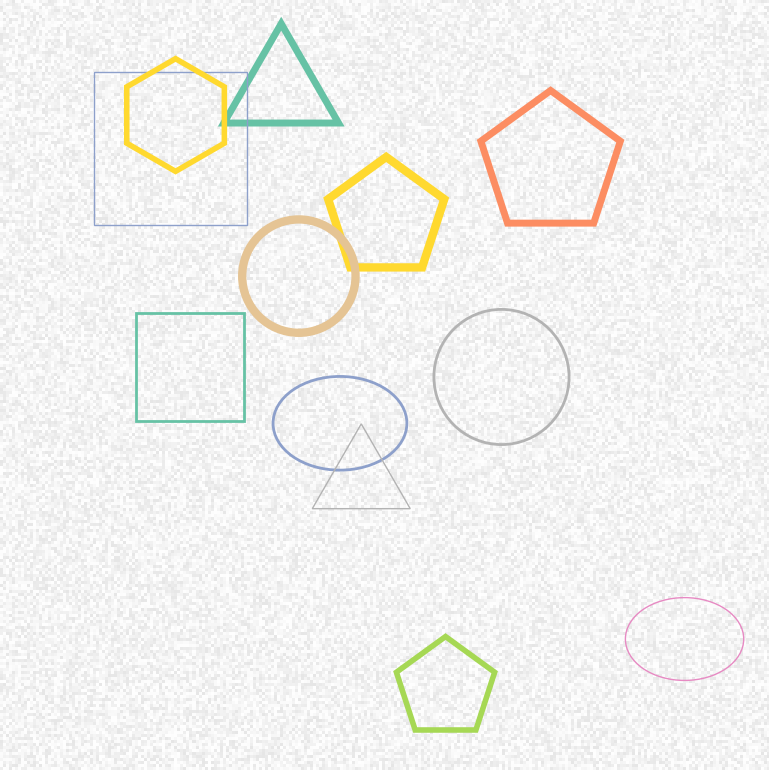[{"shape": "triangle", "thickness": 2.5, "radius": 0.43, "center": [0.365, 0.883]}, {"shape": "square", "thickness": 1, "radius": 0.35, "center": [0.247, 0.523]}, {"shape": "pentagon", "thickness": 2.5, "radius": 0.48, "center": [0.715, 0.787]}, {"shape": "square", "thickness": 0.5, "radius": 0.49, "center": [0.221, 0.807]}, {"shape": "oval", "thickness": 1, "radius": 0.43, "center": [0.442, 0.45]}, {"shape": "oval", "thickness": 0.5, "radius": 0.38, "center": [0.889, 0.17]}, {"shape": "pentagon", "thickness": 2, "radius": 0.34, "center": [0.579, 0.106]}, {"shape": "pentagon", "thickness": 3, "radius": 0.4, "center": [0.502, 0.717]}, {"shape": "hexagon", "thickness": 2, "radius": 0.37, "center": [0.228, 0.851]}, {"shape": "circle", "thickness": 3, "radius": 0.37, "center": [0.388, 0.641]}, {"shape": "circle", "thickness": 1, "radius": 0.44, "center": [0.651, 0.51]}, {"shape": "triangle", "thickness": 0.5, "radius": 0.37, "center": [0.469, 0.376]}]